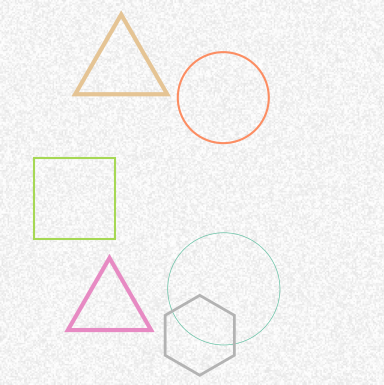[{"shape": "circle", "thickness": 0.5, "radius": 0.73, "center": [0.581, 0.25]}, {"shape": "circle", "thickness": 1.5, "radius": 0.59, "center": [0.58, 0.746]}, {"shape": "triangle", "thickness": 3, "radius": 0.62, "center": [0.284, 0.205]}, {"shape": "square", "thickness": 1.5, "radius": 0.52, "center": [0.194, 0.485]}, {"shape": "triangle", "thickness": 3, "radius": 0.69, "center": [0.315, 0.824]}, {"shape": "hexagon", "thickness": 2, "radius": 0.52, "center": [0.519, 0.129]}]